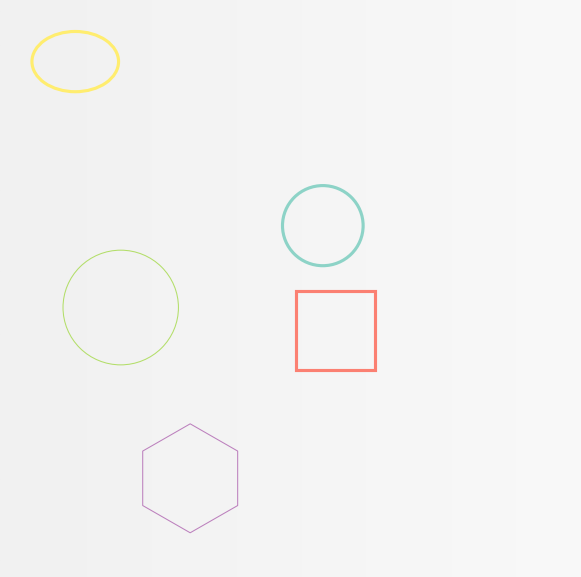[{"shape": "circle", "thickness": 1.5, "radius": 0.35, "center": [0.555, 0.608]}, {"shape": "square", "thickness": 1.5, "radius": 0.34, "center": [0.577, 0.428]}, {"shape": "circle", "thickness": 0.5, "radius": 0.5, "center": [0.208, 0.467]}, {"shape": "hexagon", "thickness": 0.5, "radius": 0.47, "center": [0.327, 0.171]}, {"shape": "oval", "thickness": 1.5, "radius": 0.37, "center": [0.129, 0.892]}]